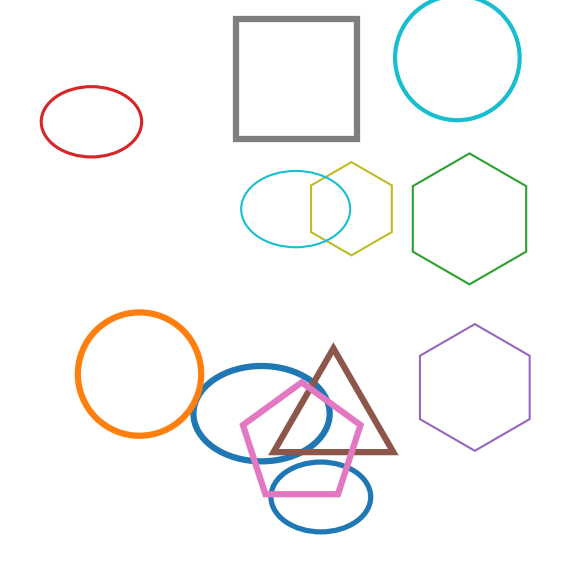[{"shape": "oval", "thickness": 2.5, "radius": 0.43, "center": [0.556, 0.139]}, {"shape": "oval", "thickness": 3, "radius": 0.59, "center": [0.453, 0.283]}, {"shape": "circle", "thickness": 3, "radius": 0.53, "center": [0.242, 0.351]}, {"shape": "hexagon", "thickness": 1, "radius": 0.57, "center": [0.813, 0.62]}, {"shape": "oval", "thickness": 1.5, "radius": 0.43, "center": [0.158, 0.788]}, {"shape": "hexagon", "thickness": 1, "radius": 0.55, "center": [0.822, 0.328]}, {"shape": "triangle", "thickness": 3, "radius": 0.6, "center": [0.577, 0.276]}, {"shape": "pentagon", "thickness": 3, "radius": 0.54, "center": [0.522, 0.23]}, {"shape": "square", "thickness": 3, "radius": 0.52, "center": [0.514, 0.862]}, {"shape": "hexagon", "thickness": 1, "radius": 0.4, "center": [0.609, 0.638]}, {"shape": "circle", "thickness": 2, "radius": 0.54, "center": [0.792, 0.899]}, {"shape": "oval", "thickness": 1, "radius": 0.47, "center": [0.512, 0.637]}]